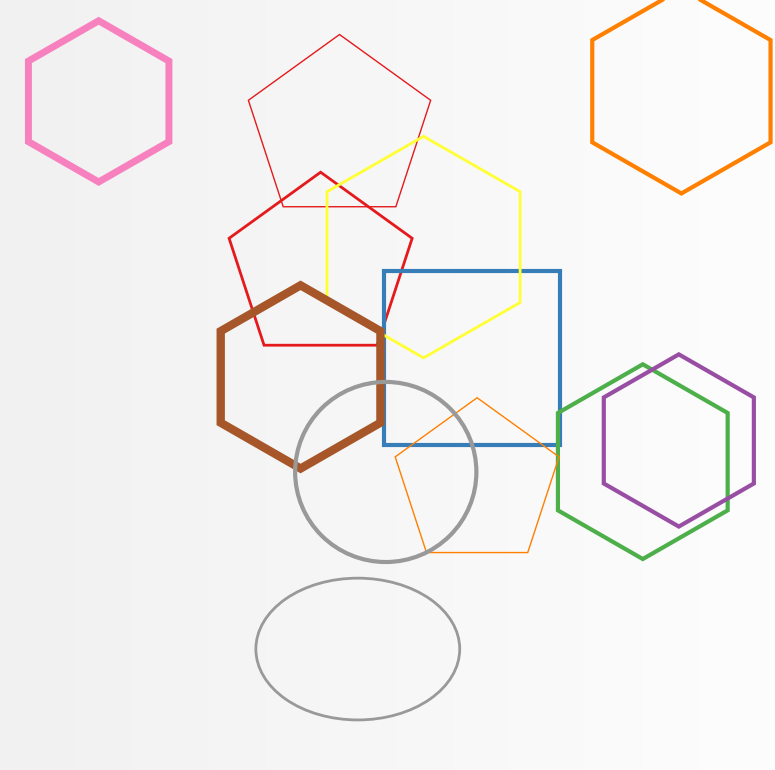[{"shape": "pentagon", "thickness": 0.5, "radius": 0.62, "center": [0.438, 0.832]}, {"shape": "pentagon", "thickness": 1, "radius": 0.62, "center": [0.414, 0.652]}, {"shape": "square", "thickness": 1.5, "radius": 0.57, "center": [0.609, 0.535]}, {"shape": "hexagon", "thickness": 1.5, "radius": 0.63, "center": [0.829, 0.4]}, {"shape": "hexagon", "thickness": 1.5, "radius": 0.56, "center": [0.876, 0.428]}, {"shape": "pentagon", "thickness": 0.5, "radius": 0.56, "center": [0.616, 0.372]}, {"shape": "hexagon", "thickness": 1.5, "radius": 0.66, "center": [0.879, 0.882]}, {"shape": "hexagon", "thickness": 1, "radius": 0.72, "center": [0.547, 0.679]}, {"shape": "hexagon", "thickness": 3, "radius": 0.59, "center": [0.388, 0.51]}, {"shape": "hexagon", "thickness": 2.5, "radius": 0.52, "center": [0.127, 0.868]}, {"shape": "circle", "thickness": 1.5, "radius": 0.58, "center": [0.498, 0.387]}, {"shape": "oval", "thickness": 1, "radius": 0.66, "center": [0.462, 0.157]}]